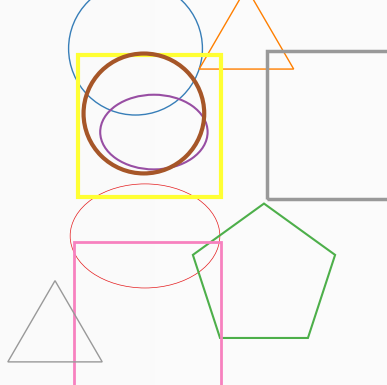[{"shape": "oval", "thickness": 0.5, "radius": 0.97, "center": [0.374, 0.387]}, {"shape": "circle", "thickness": 1, "radius": 0.86, "center": [0.35, 0.874]}, {"shape": "pentagon", "thickness": 1.5, "radius": 0.96, "center": [0.681, 0.278]}, {"shape": "oval", "thickness": 1.5, "radius": 0.69, "center": [0.397, 0.657]}, {"shape": "triangle", "thickness": 1, "radius": 0.7, "center": [0.636, 0.891]}, {"shape": "square", "thickness": 3, "radius": 0.92, "center": [0.385, 0.672]}, {"shape": "circle", "thickness": 3, "radius": 0.78, "center": [0.371, 0.705]}, {"shape": "square", "thickness": 2, "radius": 0.95, "center": [0.38, 0.182]}, {"shape": "square", "thickness": 2.5, "radius": 0.96, "center": [0.882, 0.675]}, {"shape": "triangle", "thickness": 1, "radius": 0.7, "center": [0.142, 0.13]}]